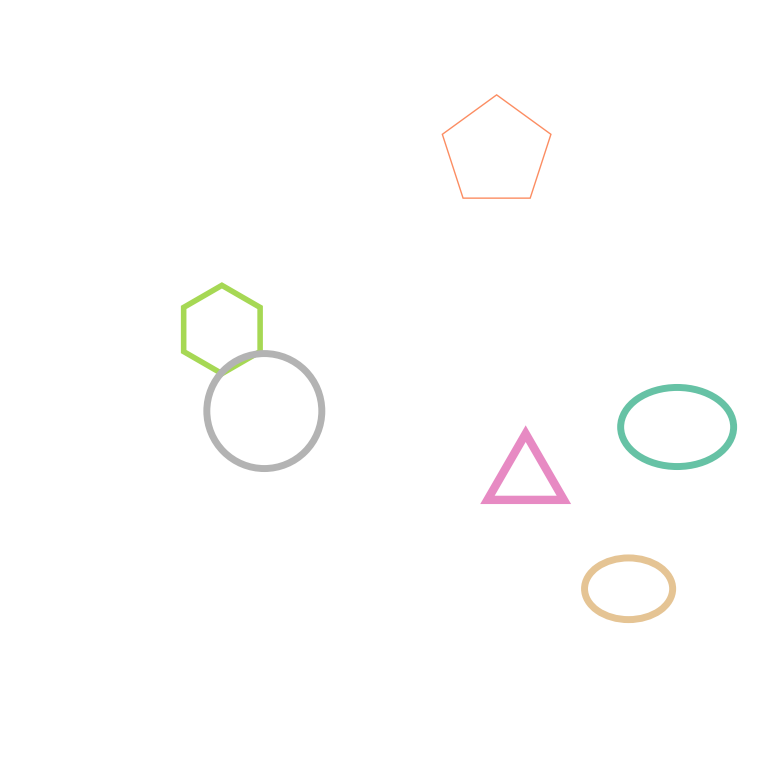[{"shape": "oval", "thickness": 2.5, "radius": 0.37, "center": [0.879, 0.445]}, {"shape": "pentagon", "thickness": 0.5, "radius": 0.37, "center": [0.645, 0.803]}, {"shape": "triangle", "thickness": 3, "radius": 0.29, "center": [0.683, 0.379]}, {"shape": "hexagon", "thickness": 2, "radius": 0.29, "center": [0.288, 0.572]}, {"shape": "oval", "thickness": 2.5, "radius": 0.29, "center": [0.816, 0.235]}, {"shape": "circle", "thickness": 2.5, "radius": 0.37, "center": [0.343, 0.466]}]